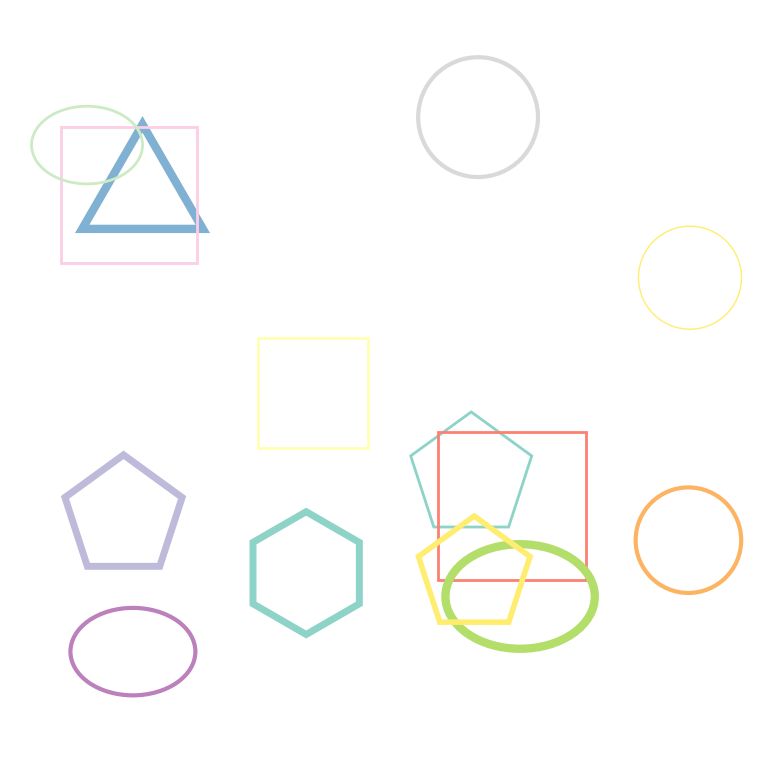[{"shape": "hexagon", "thickness": 2.5, "radius": 0.4, "center": [0.398, 0.256]}, {"shape": "pentagon", "thickness": 1, "radius": 0.41, "center": [0.612, 0.382]}, {"shape": "square", "thickness": 1, "radius": 0.36, "center": [0.407, 0.49]}, {"shape": "pentagon", "thickness": 2.5, "radius": 0.4, "center": [0.16, 0.329]}, {"shape": "square", "thickness": 1, "radius": 0.48, "center": [0.665, 0.343]}, {"shape": "triangle", "thickness": 3, "radius": 0.45, "center": [0.185, 0.748]}, {"shape": "circle", "thickness": 1.5, "radius": 0.34, "center": [0.894, 0.298]}, {"shape": "oval", "thickness": 3, "radius": 0.49, "center": [0.675, 0.225]}, {"shape": "square", "thickness": 1, "radius": 0.44, "center": [0.168, 0.747]}, {"shape": "circle", "thickness": 1.5, "radius": 0.39, "center": [0.621, 0.848]}, {"shape": "oval", "thickness": 1.5, "radius": 0.41, "center": [0.173, 0.154]}, {"shape": "oval", "thickness": 1, "radius": 0.36, "center": [0.113, 0.812]}, {"shape": "circle", "thickness": 0.5, "radius": 0.33, "center": [0.896, 0.639]}, {"shape": "pentagon", "thickness": 2, "radius": 0.38, "center": [0.616, 0.254]}]